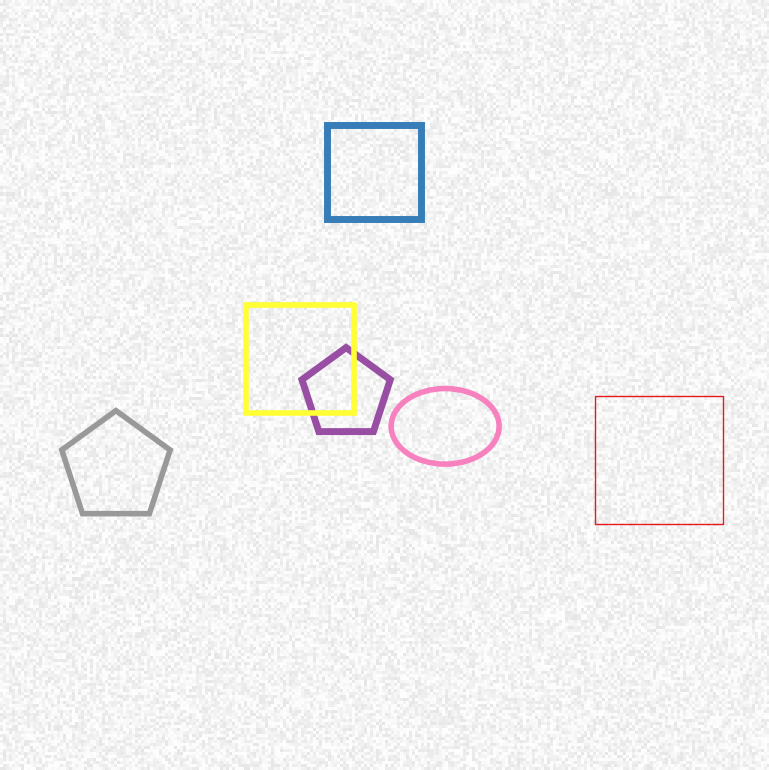[{"shape": "square", "thickness": 0.5, "radius": 0.42, "center": [0.855, 0.403]}, {"shape": "square", "thickness": 2.5, "radius": 0.31, "center": [0.486, 0.776]}, {"shape": "pentagon", "thickness": 2.5, "radius": 0.3, "center": [0.45, 0.488]}, {"shape": "square", "thickness": 2, "radius": 0.35, "center": [0.39, 0.534]}, {"shape": "oval", "thickness": 2, "radius": 0.35, "center": [0.578, 0.446]}, {"shape": "pentagon", "thickness": 2, "radius": 0.37, "center": [0.151, 0.393]}]